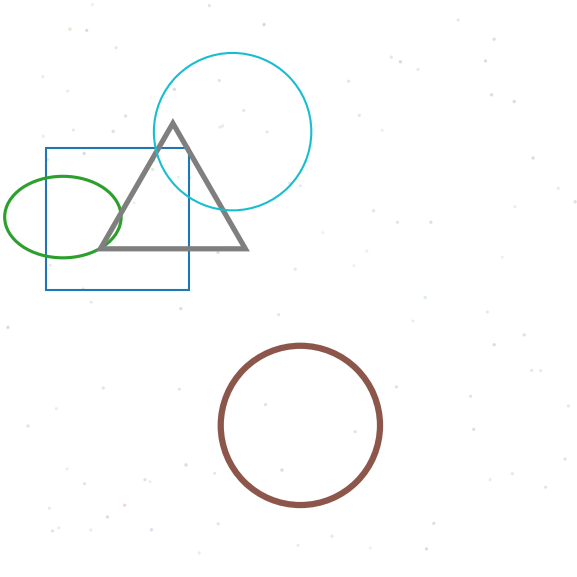[{"shape": "square", "thickness": 1, "radius": 0.62, "center": [0.203, 0.62]}, {"shape": "oval", "thickness": 1.5, "radius": 0.5, "center": [0.109, 0.623]}, {"shape": "circle", "thickness": 3, "radius": 0.69, "center": [0.52, 0.263]}, {"shape": "triangle", "thickness": 2.5, "radius": 0.72, "center": [0.299, 0.641]}, {"shape": "circle", "thickness": 1, "radius": 0.68, "center": [0.403, 0.771]}]